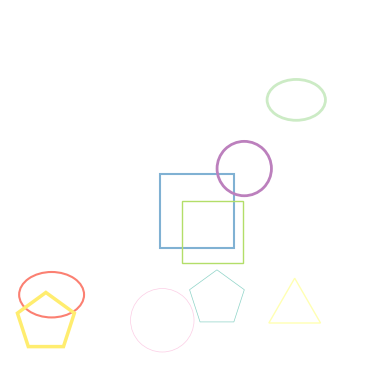[{"shape": "pentagon", "thickness": 0.5, "radius": 0.37, "center": [0.563, 0.224]}, {"shape": "triangle", "thickness": 1, "radius": 0.39, "center": [0.765, 0.2]}, {"shape": "oval", "thickness": 1.5, "radius": 0.42, "center": [0.134, 0.235]}, {"shape": "square", "thickness": 1.5, "radius": 0.48, "center": [0.512, 0.452]}, {"shape": "square", "thickness": 1, "radius": 0.4, "center": [0.552, 0.398]}, {"shape": "circle", "thickness": 0.5, "radius": 0.41, "center": [0.422, 0.168]}, {"shape": "circle", "thickness": 2, "radius": 0.35, "center": [0.634, 0.562]}, {"shape": "oval", "thickness": 2, "radius": 0.38, "center": [0.77, 0.741]}, {"shape": "pentagon", "thickness": 2.5, "radius": 0.39, "center": [0.119, 0.163]}]